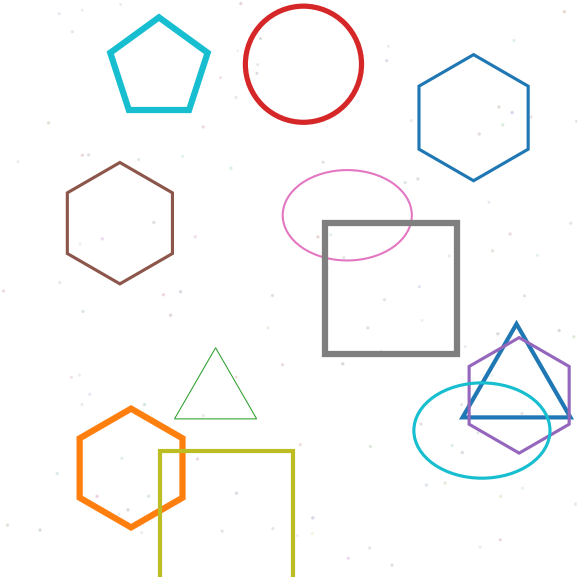[{"shape": "hexagon", "thickness": 1.5, "radius": 0.55, "center": [0.82, 0.795]}, {"shape": "triangle", "thickness": 2, "radius": 0.54, "center": [0.894, 0.33]}, {"shape": "hexagon", "thickness": 3, "radius": 0.51, "center": [0.227, 0.189]}, {"shape": "triangle", "thickness": 0.5, "radius": 0.41, "center": [0.373, 0.315]}, {"shape": "circle", "thickness": 2.5, "radius": 0.5, "center": [0.525, 0.888]}, {"shape": "hexagon", "thickness": 1.5, "radius": 0.5, "center": [0.899, 0.315]}, {"shape": "hexagon", "thickness": 1.5, "radius": 0.53, "center": [0.208, 0.613]}, {"shape": "oval", "thickness": 1, "radius": 0.56, "center": [0.601, 0.626]}, {"shape": "square", "thickness": 3, "radius": 0.57, "center": [0.677, 0.499]}, {"shape": "square", "thickness": 2, "radius": 0.57, "center": [0.392, 0.103]}, {"shape": "pentagon", "thickness": 3, "radius": 0.44, "center": [0.275, 0.88]}, {"shape": "oval", "thickness": 1.5, "radius": 0.59, "center": [0.834, 0.254]}]